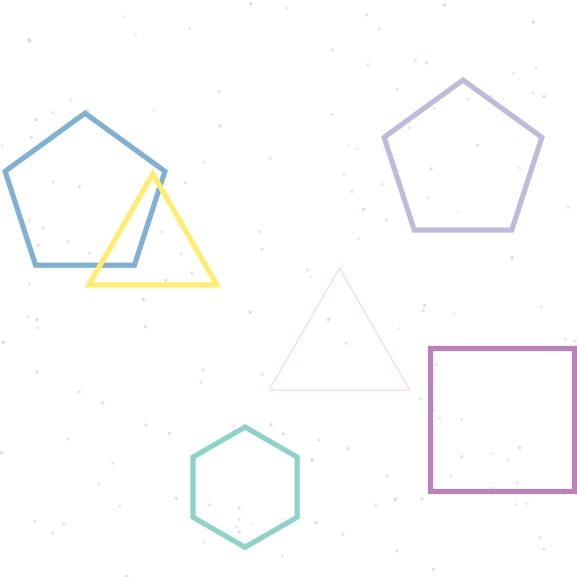[{"shape": "hexagon", "thickness": 2.5, "radius": 0.52, "center": [0.424, 0.156]}, {"shape": "pentagon", "thickness": 2.5, "radius": 0.72, "center": [0.802, 0.717]}, {"shape": "pentagon", "thickness": 2.5, "radius": 0.73, "center": [0.147, 0.658]}, {"shape": "triangle", "thickness": 0.5, "radius": 0.7, "center": [0.588, 0.394]}, {"shape": "square", "thickness": 2.5, "radius": 0.62, "center": [0.869, 0.273]}, {"shape": "triangle", "thickness": 2.5, "radius": 0.64, "center": [0.265, 0.57]}]